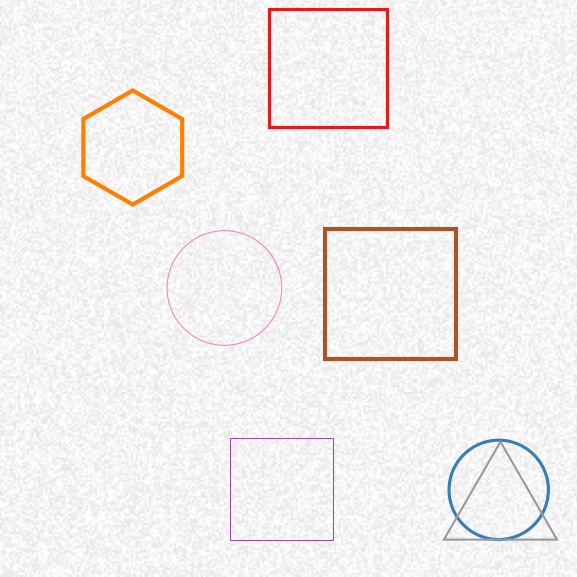[{"shape": "square", "thickness": 1.5, "radius": 0.51, "center": [0.568, 0.881]}, {"shape": "circle", "thickness": 1.5, "radius": 0.43, "center": [0.864, 0.151]}, {"shape": "square", "thickness": 0.5, "radius": 0.44, "center": [0.487, 0.153]}, {"shape": "hexagon", "thickness": 2, "radius": 0.49, "center": [0.23, 0.744]}, {"shape": "square", "thickness": 2, "radius": 0.56, "center": [0.676, 0.49]}, {"shape": "circle", "thickness": 0.5, "radius": 0.5, "center": [0.389, 0.5]}, {"shape": "triangle", "thickness": 1, "radius": 0.56, "center": [0.867, 0.121]}]